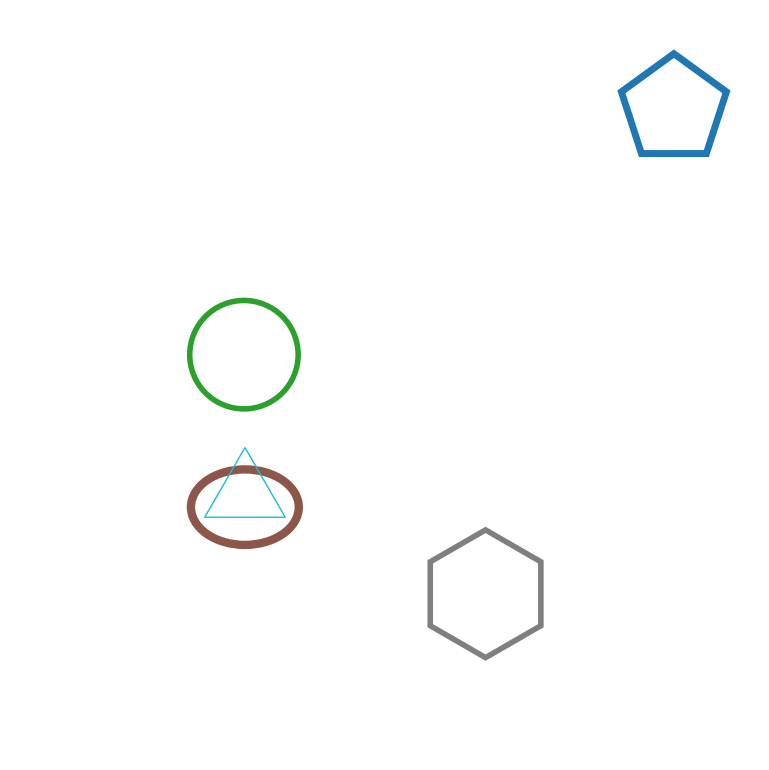[{"shape": "pentagon", "thickness": 2.5, "radius": 0.36, "center": [0.875, 0.859]}, {"shape": "circle", "thickness": 2, "radius": 0.35, "center": [0.317, 0.539]}, {"shape": "oval", "thickness": 3, "radius": 0.35, "center": [0.318, 0.341]}, {"shape": "hexagon", "thickness": 2, "radius": 0.41, "center": [0.631, 0.229]}, {"shape": "triangle", "thickness": 0.5, "radius": 0.3, "center": [0.318, 0.358]}]